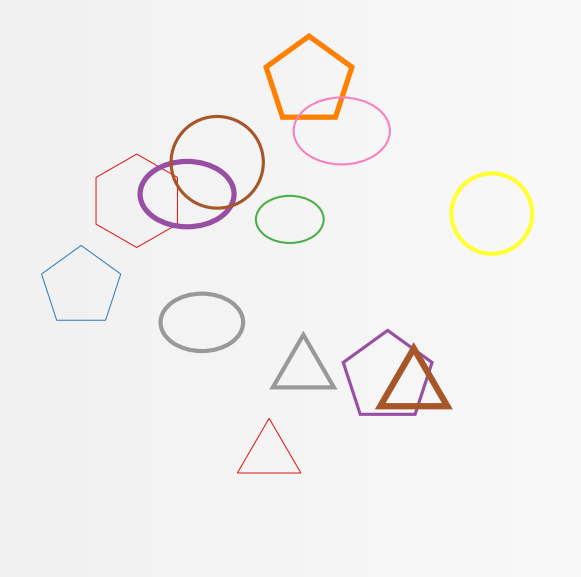[{"shape": "hexagon", "thickness": 0.5, "radius": 0.4, "center": [0.235, 0.651]}, {"shape": "triangle", "thickness": 0.5, "radius": 0.32, "center": [0.463, 0.212]}, {"shape": "pentagon", "thickness": 0.5, "radius": 0.36, "center": [0.14, 0.503]}, {"shape": "oval", "thickness": 1, "radius": 0.29, "center": [0.499, 0.619]}, {"shape": "pentagon", "thickness": 1.5, "radius": 0.4, "center": [0.667, 0.347]}, {"shape": "oval", "thickness": 2.5, "radius": 0.4, "center": [0.322, 0.663]}, {"shape": "pentagon", "thickness": 2.5, "radius": 0.39, "center": [0.532, 0.859]}, {"shape": "circle", "thickness": 2, "radius": 0.35, "center": [0.846, 0.629]}, {"shape": "triangle", "thickness": 3, "radius": 0.33, "center": [0.712, 0.329]}, {"shape": "circle", "thickness": 1.5, "radius": 0.4, "center": [0.374, 0.718]}, {"shape": "oval", "thickness": 1, "radius": 0.41, "center": [0.588, 0.772]}, {"shape": "oval", "thickness": 2, "radius": 0.36, "center": [0.347, 0.441]}, {"shape": "triangle", "thickness": 2, "radius": 0.3, "center": [0.522, 0.359]}]